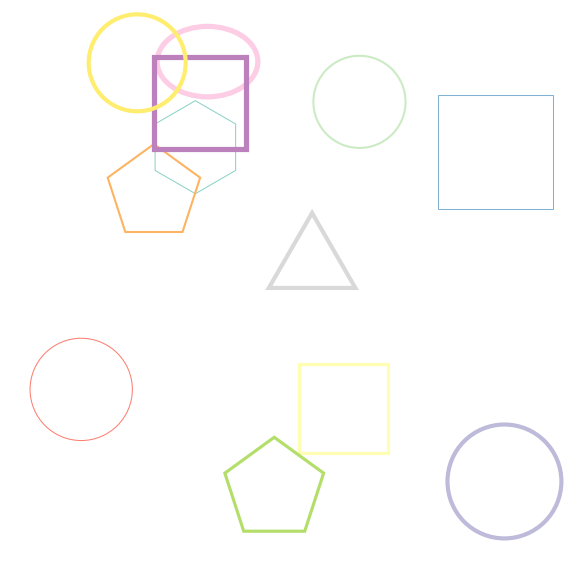[{"shape": "hexagon", "thickness": 0.5, "radius": 0.4, "center": [0.338, 0.744]}, {"shape": "square", "thickness": 1.5, "radius": 0.39, "center": [0.595, 0.291]}, {"shape": "circle", "thickness": 2, "radius": 0.49, "center": [0.873, 0.165]}, {"shape": "circle", "thickness": 0.5, "radius": 0.44, "center": [0.141, 0.325]}, {"shape": "square", "thickness": 0.5, "radius": 0.49, "center": [0.858, 0.736]}, {"shape": "pentagon", "thickness": 1, "radius": 0.42, "center": [0.267, 0.665]}, {"shape": "pentagon", "thickness": 1.5, "radius": 0.45, "center": [0.475, 0.152]}, {"shape": "oval", "thickness": 2.5, "radius": 0.44, "center": [0.359, 0.892]}, {"shape": "triangle", "thickness": 2, "radius": 0.43, "center": [0.54, 0.544]}, {"shape": "square", "thickness": 2.5, "radius": 0.4, "center": [0.347, 0.821]}, {"shape": "circle", "thickness": 1, "radius": 0.4, "center": [0.622, 0.823]}, {"shape": "circle", "thickness": 2, "radius": 0.42, "center": [0.238, 0.89]}]